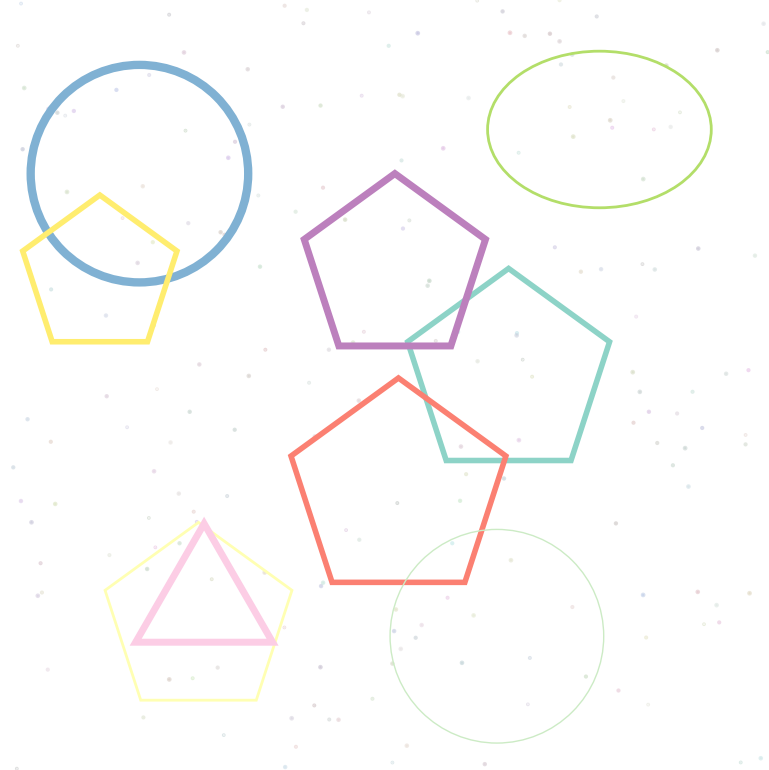[{"shape": "pentagon", "thickness": 2, "radius": 0.69, "center": [0.661, 0.513]}, {"shape": "pentagon", "thickness": 1, "radius": 0.64, "center": [0.258, 0.194]}, {"shape": "pentagon", "thickness": 2, "radius": 0.73, "center": [0.517, 0.362]}, {"shape": "circle", "thickness": 3, "radius": 0.71, "center": [0.181, 0.774]}, {"shape": "oval", "thickness": 1, "radius": 0.73, "center": [0.778, 0.832]}, {"shape": "triangle", "thickness": 2.5, "radius": 0.51, "center": [0.265, 0.217]}, {"shape": "pentagon", "thickness": 2.5, "radius": 0.62, "center": [0.513, 0.651]}, {"shape": "circle", "thickness": 0.5, "radius": 0.69, "center": [0.645, 0.174]}, {"shape": "pentagon", "thickness": 2, "radius": 0.53, "center": [0.13, 0.641]}]